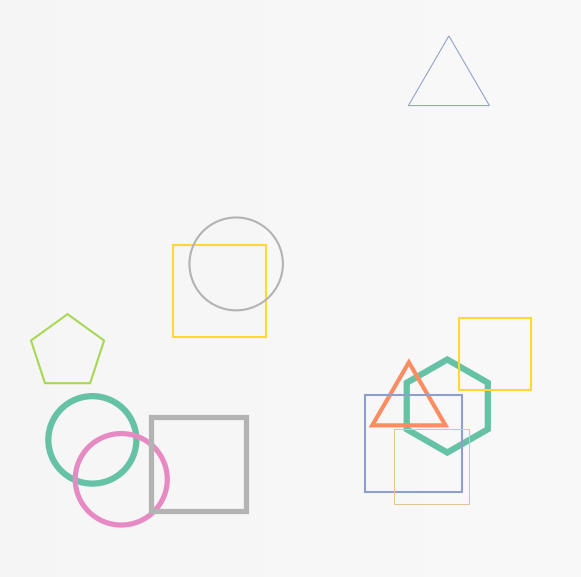[{"shape": "hexagon", "thickness": 3, "radius": 0.4, "center": [0.77, 0.296]}, {"shape": "circle", "thickness": 3, "radius": 0.38, "center": [0.159, 0.237]}, {"shape": "triangle", "thickness": 2, "radius": 0.36, "center": [0.703, 0.299]}, {"shape": "square", "thickness": 1, "radius": 0.42, "center": [0.712, 0.231]}, {"shape": "triangle", "thickness": 0.5, "radius": 0.4, "center": [0.772, 0.857]}, {"shape": "circle", "thickness": 2.5, "radius": 0.4, "center": [0.209, 0.169]}, {"shape": "pentagon", "thickness": 1, "radius": 0.33, "center": [0.116, 0.389]}, {"shape": "square", "thickness": 1, "radius": 0.31, "center": [0.852, 0.386]}, {"shape": "square", "thickness": 1, "radius": 0.4, "center": [0.378, 0.495]}, {"shape": "square", "thickness": 0.5, "radius": 0.32, "center": [0.742, 0.192]}, {"shape": "square", "thickness": 2.5, "radius": 0.41, "center": [0.341, 0.196]}, {"shape": "circle", "thickness": 1, "radius": 0.4, "center": [0.406, 0.542]}]